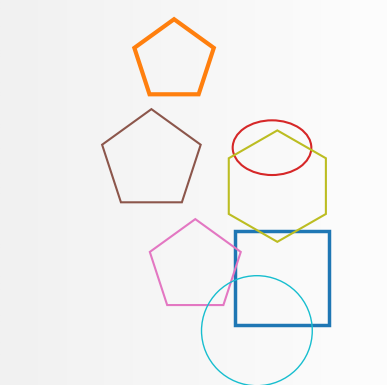[{"shape": "square", "thickness": 2.5, "radius": 0.61, "center": [0.727, 0.278]}, {"shape": "pentagon", "thickness": 3, "radius": 0.54, "center": [0.449, 0.842]}, {"shape": "oval", "thickness": 1.5, "radius": 0.51, "center": [0.702, 0.616]}, {"shape": "pentagon", "thickness": 1.5, "radius": 0.67, "center": [0.391, 0.583]}, {"shape": "pentagon", "thickness": 1.5, "radius": 0.62, "center": [0.504, 0.307]}, {"shape": "hexagon", "thickness": 1.5, "radius": 0.72, "center": [0.716, 0.517]}, {"shape": "circle", "thickness": 1, "radius": 0.71, "center": [0.663, 0.141]}]